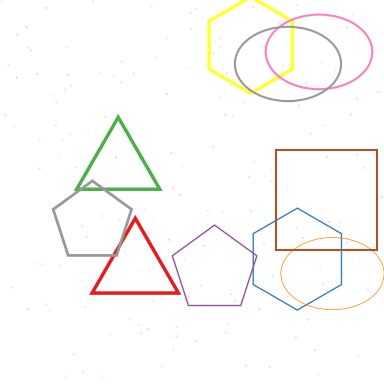[{"shape": "triangle", "thickness": 2.5, "radius": 0.65, "center": [0.351, 0.304]}, {"shape": "hexagon", "thickness": 1, "radius": 0.66, "center": [0.772, 0.327]}, {"shape": "triangle", "thickness": 2.5, "radius": 0.62, "center": [0.307, 0.571]}, {"shape": "pentagon", "thickness": 1, "radius": 0.58, "center": [0.557, 0.3]}, {"shape": "oval", "thickness": 0.5, "radius": 0.67, "center": [0.864, 0.289]}, {"shape": "hexagon", "thickness": 2.5, "radius": 0.63, "center": [0.651, 0.883]}, {"shape": "square", "thickness": 1.5, "radius": 0.66, "center": [0.849, 0.48]}, {"shape": "oval", "thickness": 1.5, "radius": 0.69, "center": [0.829, 0.865]}, {"shape": "pentagon", "thickness": 2, "radius": 0.53, "center": [0.24, 0.423]}, {"shape": "oval", "thickness": 1.5, "radius": 0.69, "center": [0.748, 0.834]}]